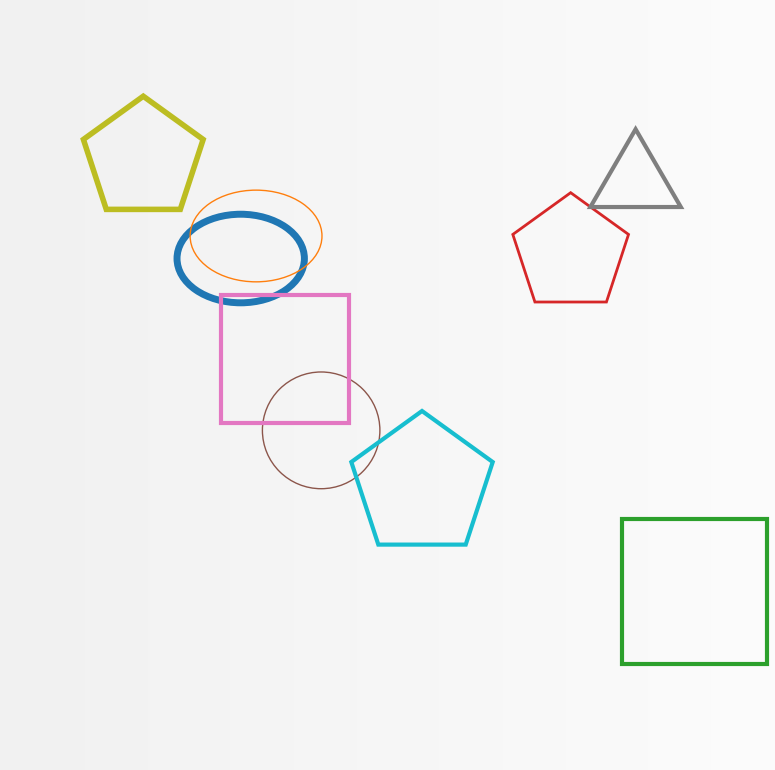[{"shape": "oval", "thickness": 2.5, "radius": 0.41, "center": [0.311, 0.664]}, {"shape": "oval", "thickness": 0.5, "radius": 0.43, "center": [0.33, 0.694]}, {"shape": "square", "thickness": 1.5, "radius": 0.47, "center": [0.896, 0.232]}, {"shape": "pentagon", "thickness": 1, "radius": 0.39, "center": [0.736, 0.671]}, {"shape": "circle", "thickness": 0.5, "radius": 0.38, "center": [0.414, 0.441]}, {"shape": "square", "thickness": 1.5, "radius": 0.41, "center": [0.368, 0.533]}, {"shape": "triangle", "thickness": 1.5, "radius": 0.34, "center": [0.82, 0.765]}, {"shape": "pentagon", "thickness": 2, "radius": 0.41, "center": [0.185, 0.794]}, {"shape": "pentagon", "thickness": 1.5, "radius": 0.48, "center": [0.545, 0.37]}]